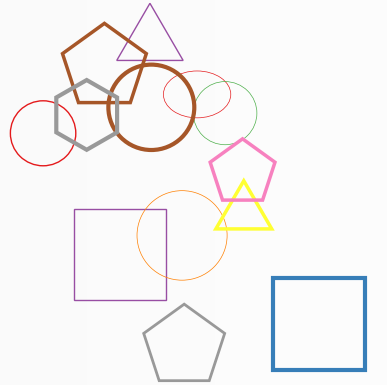[{"shape": "oval", "thickness": 0.5, "radius": 0.43, "center": [0.509, 0.755]}, {"shape": "circle", "thickness": 1, "radius": 0.42, "center": [0.111, 0.654]}, {"shape": "square", "thickness": 3, "radius": 0.59, "center": [0.822, 0.158]}, {"shape": "circle", "thickness": 0.5, "radius": 0.41, "center": [0.581, 0.706]}, {"shape": "square", "thickness": 1, "radius": 0.59, "center": [0.31, 0.338]}, {"shape": "triangle", "thickness": 1, "radius": 0.49, "center": [0.387, 0.892]}, {"shape": "circle", "thickness": 0.5, "radius": 0.58, "center": [0.47, 0.389]}, {"shape": "triangle", "thickness": 2.5, "radius": 0.42, "center": [0.629, 0.447]}, {"shape": "pentagon", "thickness": 2.5, "radius": 0.57, "center": [0.269, 0.826]}, {"shape": "circle", "thickness": 3, "radius": 0.55, "center": [0.391, 0.721]}, {"shape": "pentagon", "thickness": 2.5, "radius": 0.44, "center": [0.626, 0.551]}, {"shape": "pentagon", "thickness": 2, "radius": 0.55, "center": [0.475, 0.1]}, {"shape": "hexagon", "thickness": 3, "radius": 0.45, "center": [0.224, 0.702]}]